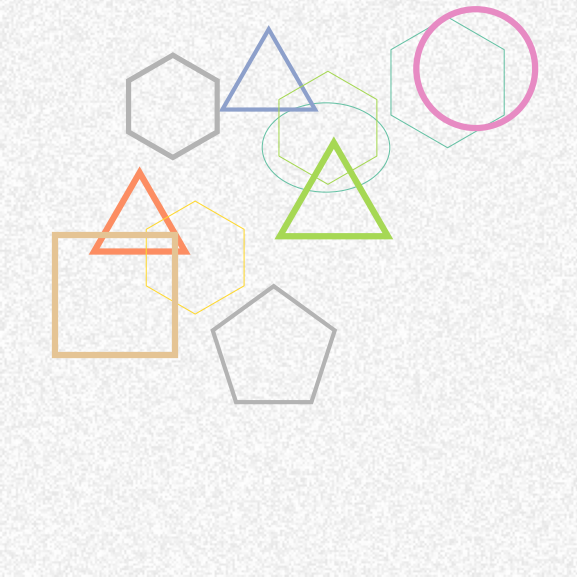[{"shape": "hexagon", "thickness": 0.5, "radius": 0.57, "center": [0.775, 0.857]}, {"shape": "oval", "thickness": 0.5, "radius": 0.55, "center": [0.565, 0.744]}, {"shape": "triangle", "thickness": 3, "radius": 0.46, "center": [0.242, 0.609]}, {"shape": "triangle", "thickness": 2, "radius": 0.46, "center": [0.465, 0.856]}, {"shape": "circle", "thickness": 3, "radius": 0.51, "center": [0.824, 0.88]}, {"shape": "triangle", "thickness": 3, "radius": 0.54, "center": [0.578, 0.644]}, {"shape": "hexagon", "thickness": 0.5, "radius": 0.49, "center": [0.568, 0.778]}, {"shape": "hexagon", "thickness": 0.5, "radius": 0.49, "center": [0.338, 0.553]}, {"shape": "square", "thickness": 3, "radius": 0.52, "center": [0.199, 0.488]}, {"shape": "pentagon", "thickness": 2, "radius": 0.56, "center": [0.474, 0.393]}, {"shape": "hexagon", "thickness": 2.5, "radius": 0.44, "center": [0.299, 0.815]}]